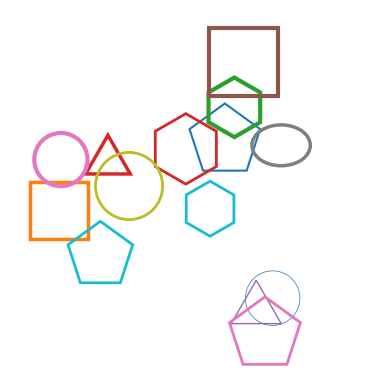[{"shape": "pentagon", "thickness": 1.5, "radius": 0.48, "center": [0.584, 0.635]}, {"shape": "circle", "thickness": 0.5, "radius": 0.35, "center": [0.708, 0.226]}, {"shape": "square", "thickness": 2.5, "radius": 0.37, "center": [0.153, 0.453]}, {"shape": "hexagon", "thickness": 3, "radius": 0.39, "center": [0.609, 0.721]}, {"shape": "triangle", "thickness": 2.5, "radius": 0.34, "center": [0.28, 0.582]}, {"shape": "hexagon", "thickness": 2, "radius": 0.46, "center": [0.483, 0.613]}, {"shape": "triangle", "thickness": 1, "radius": 0.38, "center": [0.665, 0.197]}, {"shape": "square", "thickness": 3, "radius": 0.44, "center": [0.632, 0.839]}, {"shape": "pentagon", "thickness": 2, "radius": 0.48, "center": [0.688, 0.132]}, {"shape": "circle", "thickness": 3, "radius": 0.35, "center": [0.158, 0.585]}, {"shape": "oval", "thickness": 2.5, "radius": 0.38, "center": [0.73, 0.623]}, {"shape": "circle", "thickness": 2, "radius": 0.44, "center": [0.335, 0.517]}, {"shape": "hexagon", "thickness": 2, "radius": 0.36, "center": [0.546, 0.458]}, {"shape": "pentagon", "thickness": 2, "radius": 0.44, "center": [0.261, 0.337]}]